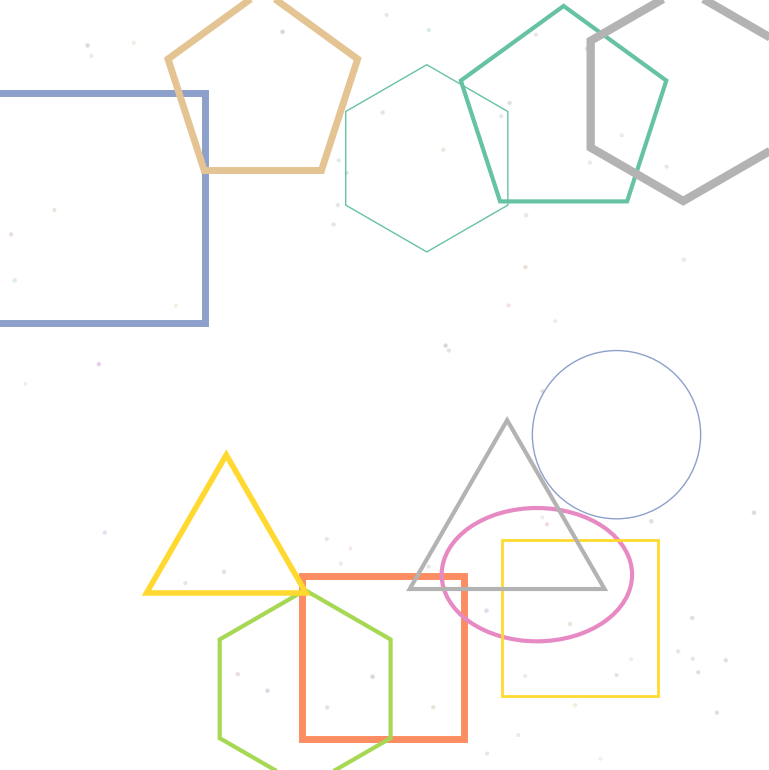[{"shape": "pentagon", "thickness": 1.5, "radius": 0.7, "center": [0.732, 0.852]}, {"shape": "hexagon", "thickness": 0.5, "radius": 0.61, "center": [0.554, 0.794]}, {"shape": "square", "thickness": 2.5, "radius": 0.53, "center": [0.498, 0.146]}, {"shape": "circle", "thickness": 0.5, "radius": 0.55, "center": [0.801, 0.435]}, {"shape": "square", "thickness": 2.5, "radius": 0.75, "center": [0.117, 0.73]}, {"shape": "oval", "thickness": 1.5, "radius": 0.62, "center": [0.697, 0.254]}, {"shape": "hexagon", "thickness": 1.5, "radius": 0.64, "center": [0.396, 0.105]}, {"shape": "triangle", "thickness": 2, "radius": 0.6, "center": [0.294, 0.29]}, {"shape": "square", "thickness": 1, "radius": 0.51, "center": [0.753, 0.197]}, {"shape": "pentagon", "thickness": 2.5, "radius": 0.65, "center": [0.341, 0.883]}, {"shape": "triangle", "thickness": 1.5, "radius": 0.73, "center": [0.659, 0.308]}, {"shape": "hexagon", "thickness": 3, "radius": 0.69, "center": [0.887, 0.878]}]